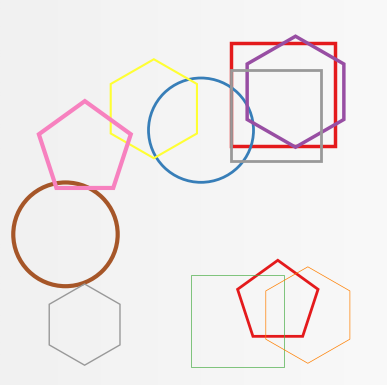[{"shape": "square", "thickness": 2.5, "radius": 0.67, "center": [0.73, 0.753]}, {"shape": "pentagon", "thickness": 2, "radius": 0.55, "center": [0.717, 0.215]}, {"shape": "circle", "thickness": 2, "radius": 0.68, "center": [0.519, 0.662]}, {"shape": "square", "thickness": 0.5, "radius": 0.6, "center": [0.612, 0.167]}, {"shape": "hexagon", "thickness": 2.5, "radius": 0.72, "center": [0.763, 0.762]}, {"shape": "hexagon", "thickness": 0.5, "radius": 0.63, "center": [0.794, 0.182]}, {"shape": "hexagon", "thickness": 1.5, "radius": 0.64, "center": [0.397, 0.718]}, {"shape": "circle", "thickness": 3, "radius": 0.67, "center": [0.169, 0.391]}, {"shape": "pentagon", "thickness": 3, "radius": 0.62, "center": [0.219, 0.613]}, {"shape": "square", "thickness": 2, "radius": 0.59, "center": [0.712, 0.7]}, {"shape": "hexagon", "thickness": 1, "radius": 0.53, "center": [0.218, 0.157]}]